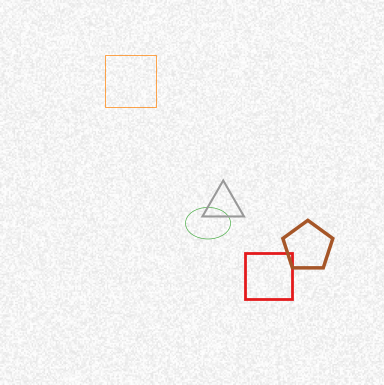[{"shape": "square", "thickness": 2, "radius": 0.3, "center": [0.698, 0.283]}, {"shape": "oval", "thickness": 0.5, "radius": 0.29, "center": [0.54, 0.42]}, {"shape": "square", "thickness": 0.5, "radius": 0.33, "center": [0.339, 0.789]}, {"shape": "pentagon", "thickness": 2.5, "radius": 0.34, "center": [0.8, 0.359]}, {"shape": "triangle", "thickness": 1.5, "radius": 0.31, "center": [0.58, 0.469]}]